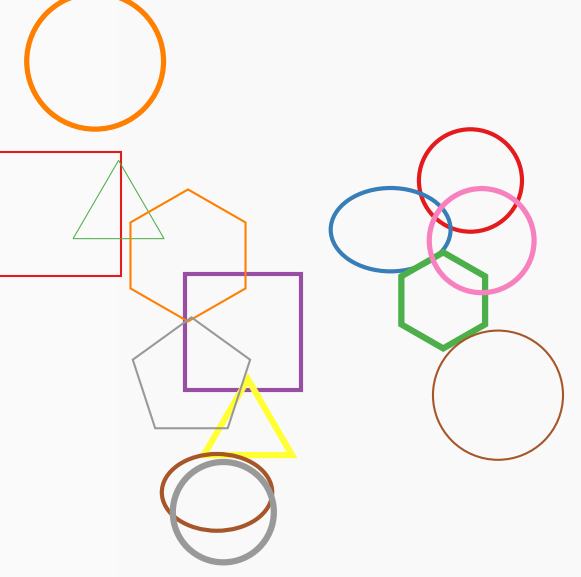[{"shape": "square", "thickness": 1, "radius": 0.54, "center": [0.102, 0.629]}, {"shape": "circle", "thickness": 2, "radius": 0.44, "center": [0.809, 0.687]}, {"shape": "oval", "thickness": 2, "radius": 0.52, "center": [0.672, 0.601]}, {"shape": "hexagon", "thickness": 3, "radius": 0.42, "center": [0.763, 0.479]}, {"shape": "triangle", "thickness": 0.5, "radius": 0.45, "center": [0.204, 0.631]}, {"shape": "square", "thickness": 2, "radius": 0.5, "center": [0.419, 0.424]}, {"shape": "circle", "thickness": 2.5, "radius": 0.59, "center": [0.164, 0.893]}, {"shape": "hexagon", "thickness": 1, "radius": 0.57, "center": [0.323, 0.557]}, {"shape": "triangle", "thickness": 3, "radius": 0.44, "center": [0.427, 0.255]}, {"shape": "oval", "thickness": 2, "radius": 0.47, "center": [0.373, 0.147]}, {"shape": "circle", "thickness": 1, "radius": 0.56, "center": [0.857, 0.315]}, {"shape": "circle", "thickness": 2.5, "radius": 0.45, "center": [0.829, 0.582]}, {"shape": "circle", "thickness": 3, "radius": 0.43, "center": [0.384, 0.112]}, {"shape": "pentagon", "thickness": 1, "radius": 0.53, "center": [0.329, 0.343]}]